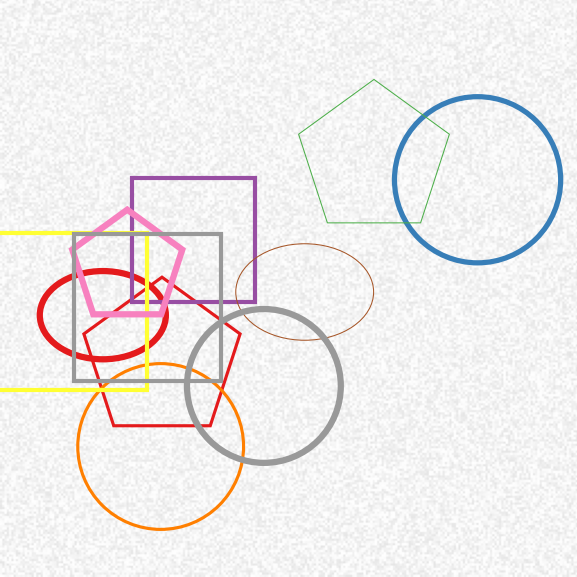[{"shape": "oval", "thickness": 3, "radius": 0.55, "center": [0.178, 0.453]}, {"shape": "pentagon", "thickness": 1.5, "radius": 0.71, "center": [0.28, 0.377]}, {"shape": "circle", "thickness": 2.5, "radius": 0.72, "center": [0.827, 0.688]}, {"shape": "pentagon", "thickness": 0.5, "radius": 0.69, "center": [0.648, 0.724]}, {"shape": "square", "thickness": 2, "radius": 0.53, "center": [0.335, 0.584]}, {"shape": "circle", "thickness": 1.5, "radius": 0.72, "center": [0.278, 0.226]}, {"shape": "square", "thickness": 2, "radius": 0.68, "center": [0.118, 0.46]}, {"shape": "oval", "thickness": 0.5, "radius": 0.6, "center": [0.528, 0.494]}, {"shape": "pentagon", "thickness": 3, "radius": 0.5, "center": [0.22, 0.536]}, {"shape": "circle", "thickness": 3, "radius": 0.67, "center": [0.457, 0.331]}, {"shape": "square", "thickness": 2, "radius": 0.64, "center": [0.255, 0.467]}]